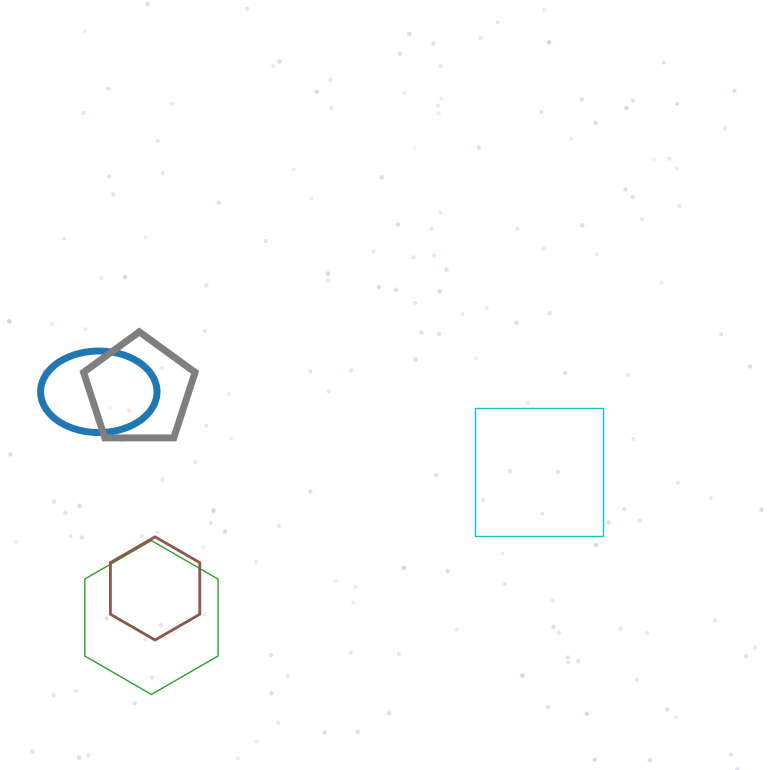[{"shape": "oval", "thickness": 2.5, "radius": 0.38, "center": [0.128, 0.491]}, {"shape": "hexagon", "thickness": 0.5, "radius": 0.5, "center": [0.197, 0.198]}, {"shape": "hexagon", "thickness": 1, "radius": 0.34, "center": [0.201, 0.236]}, {"shape": "pentagon", "thickness": 2.5, "radius": 0.38, "center": [0.181, 0.493]}, {"shape": "square", "thickness": 0.5, "radius": 0.41, "center": [0.7, 0.387]}]